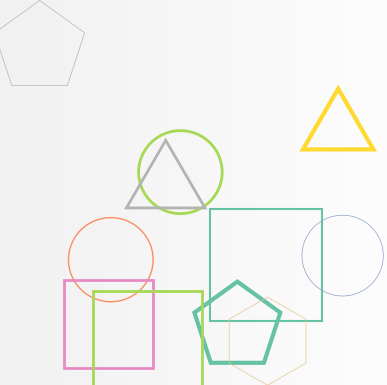[{"shape": "pentagon", "thickness": 3, "radius": 0.58, "center": [0.613, 0.152]}, {"shape": "square", "thickness": 1.5, "radius": 0.72, "center": [0.686, 0.311]}, {"shape": "circle", "thickness": 1, "radius": 0.55, "center": [0.286, 0.326]}, {"shape": "circle", "thickness": 0.5, "radius": 0.52, "center": [0.884, 0.336]}, {"shape": "square", "thickness": 2, "radius": 0.57, "center": [0.281, 0.158]}, {"shape": "square", "thickness": 2, "radius": 0.7, "center": [0.381, 0.103]}, {"shape": "circle", "thickness": 2, "radius": 0.54, "center": [0.466, 0.553]}, {"shape": "triangle", "thickness": 3, "radius": 0.53, "center": [0.873, 0.664]}, {"shape": "hexagon", "thickness": 0.5, "radius": 0.57, "center": [0.69, 0.114]}, {"shape": "triangle", "thickness": 2, "radius": 0.59, "center": [0.428, 0.518]}, {"shape": "pentagon", "thickness": 0.5, "radius": 0.61, "center": [0.102, 0.877]}]